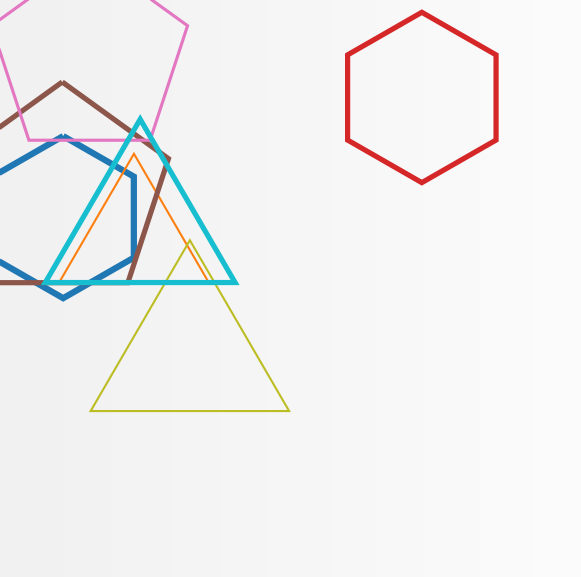[{"shape": "hexagon", "thickness": 3, "radius": 0.7, "center": [0.109, 0.623]}, {"shape": "triangle", "thickness": 1, "radius": 0.74, "center": [0.23, 0.585]}, {"shape": "hexagon", "thickness": 2.5, "radius": 0.74, "center": [0.726, 0.83]}, {"shape": "pentagon", "thickness": 2.5, "radius": 0.96, "center": [0.107, 0.665]}, {"shape": "pentagon", "thickness": 1.5, "radius": 0.89, "center": [0.154, 0.9]}, {"shape": "triangle", "thickness": 1, "radius": 0.99, "center": [0.327, 0.386]}, {"shape": "triangle", "thickness": 2.5, "radius": 0.94, "center": [0.241, 0.604]}]